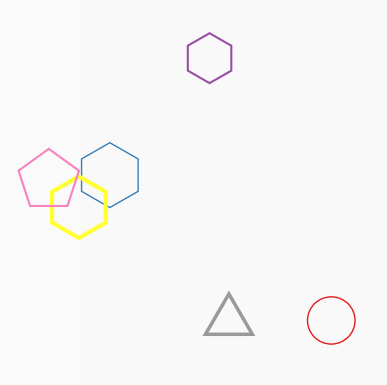[{"shape": "circle", "thickness": 1, "radius": 0.31, "center": [0.855, 0.168]}, {"shape": "hexagon", "thickness": 1, "radius": 0.42, "center": [0.283, 0.545]}, {"shape": "hexagon", "thickness": 1.5, "radius": 0.32, "center": [0.541, 0.849]}, {"shape": "hexagon", "thickness": 3, "radius": 0.4, "center": [0.204, 0.462]}, {"shape": "pentagon", "thickness": 1.5, "radius": 0.41, "center": [0.126, 0.531]}, {"shape": "triangle", "thickness": 2.5, "radius": 0.35, "center": [0.591, 0.167]}]